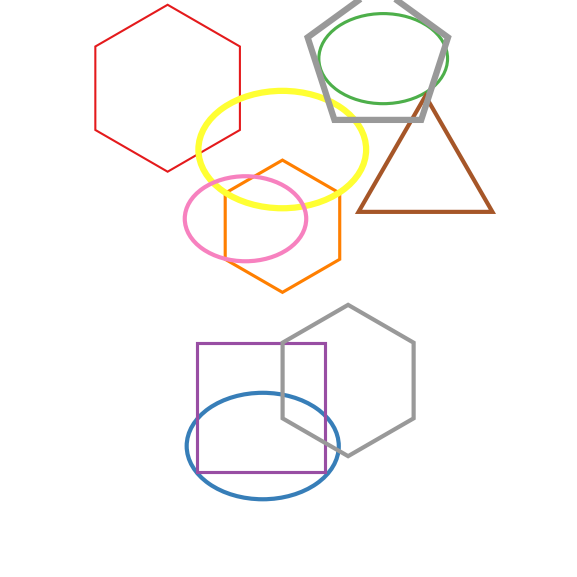[{"shape": "hexagon", "thickness": 1, "radius": 0.72, "center": [0.29, 0.846]}, {"shape": "oval", "thickness": 2, "radius": 0.66, "center": [0.455, 0.227]}, {"shape": "oval", "thickness": 1.5, "radius": 0.56, "center": [0.664, 0.898]}, {"shape": "square", "thickness": 1.5, "radius": 0.56, "center": [0.452, 0.294]}, {"shape": "hexagon", "thickness": 1.5, "radius": 0.57, "center": [0.489, 0.607]}, {"shape": "oval", "thickness": 3, "radius": 0.73, "center": [0.489, 0.74]}, {"shape": "triangle", "thickness": 2, "radius": 0.67, "center": [0.737, 0.699]}, {"shape": "oval", "thickness": 2, "radius": 0.53, "center": [0.425, 0.62]}, {"shape": "pentagon", "thickness": 3, "radius": 0.64, "center": [0.654, 0.895]}, {"shape": "hexagon", "thickness": 2, "radius": 0.66, "center": [0.603, 0.34]}]